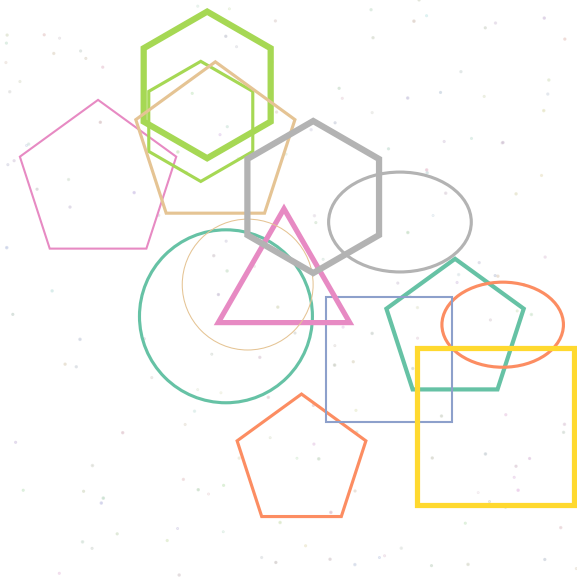[{"shape": "circle", "thickness": 1.5, "radius": 0.75, "center": [0.391, 0.451]}, {"shape": "pentagon", "thickness": 2, "radius": 0.63, "center": [0.788, 0.426]}, {"shape": "pentagon", "thickness": 1.5, "radius": 0.59, "center": [0.522, 0.2]}, {"shape": "oval", "thickness": 1.5, "radius": 0.53, "center": [0.87, 0.437]}, {"shape": "square", "thickness": 1, "radius": 0.54, "center": [0.674, 0.377]}, {"shape": "pentagon", "thickness": 1, "radius": 0.71, "center": [0.17, 0.684]}, {"shape": "triangle", "thickness": 2.5, "radius": 0.66, "center": [0.492, 0.506]}, {"shape": "hexagon", "thickness": 3, "radius": 0.63, "center": [0.359, 0.852]}, {"shape": "hexagon", "thickness": 1.5, "radius": 0.52, "center": [0.348, 0.789]}, {"shape": "square", "thickness": 2.5, "radius": 0.68, "center": [0.859, 0.261]}, {"shape": "pentagon", "thickness": 1.5, "radius": 0.72, "center": [0.373, 0.747]}, {"shape": "circle", "thickness": 0.5, "radius": 0.57, "center": [0.429, 0.506]}, {"shape": "oval", "thickness": 1.5, "radius": 0.62, "center": [0.693, 0.615]}, {"shape": "hexagon", "thickness": 3, "radius": 0.66, "center": [0.542, 0.658]}]